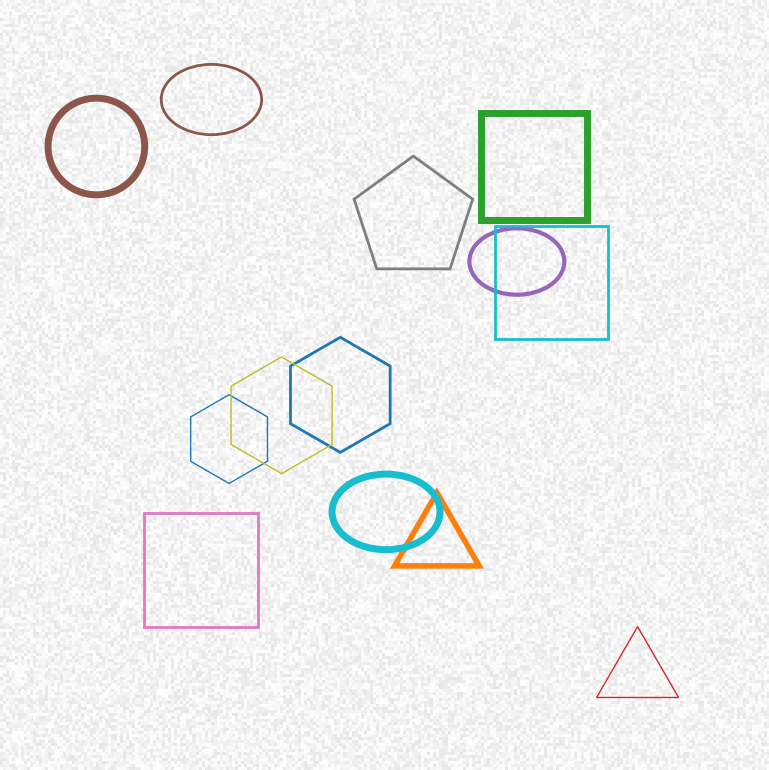[{"shape": "hexagon", "thickness": 1, "radius": 0.37, "center": [0.442, 0.487]}, {"shape": "hexagon", "thickness": 0.5, "radius": 0.29, "center": [0.297, 0.43]}, {"shape": "triangle", "thickness": 2, "radius": 0.32, "center": [0.567, 0.297]}, {"shape": "square", "thickness": 2.5, "radius": 0.35, "center": [0.693, 0.784]}, {"shape": "triangle", "thickness": 0.5, "radius": 0.31, "center": [0.828, 0.125]}, {"shape": "oval", "thickness": 1.5, "radius": 0.31, "center": [0.671, 0.66]}, {"shape": "oval", "thickness": 1, "radius": 0.33, "center": [0.275, 0.871]}, {"shape": "circle", "thickness": 2.5, "radius": 0.31, "center": [0.125, 0.81]}, {"shape": "square", "thickness": 1, "radius": 0.37, "center": [0.261, 0.259]}, {"shape": "pentagon", "thickness": 1, "radius": 0.4, "center": [0.537, 0.716]}, {"shape": "hexagon", "thickness": 0.5, "radius": 0.38, "center": [0.366, 0.461]}, {"shape": "square", "thickness": 1, "radius": 0.37, "center": [0.716, 0.633]}, {"shape": "oval", "thickness": 2.5, "radius": 0.35, "center": [0.501, 0.335]}]